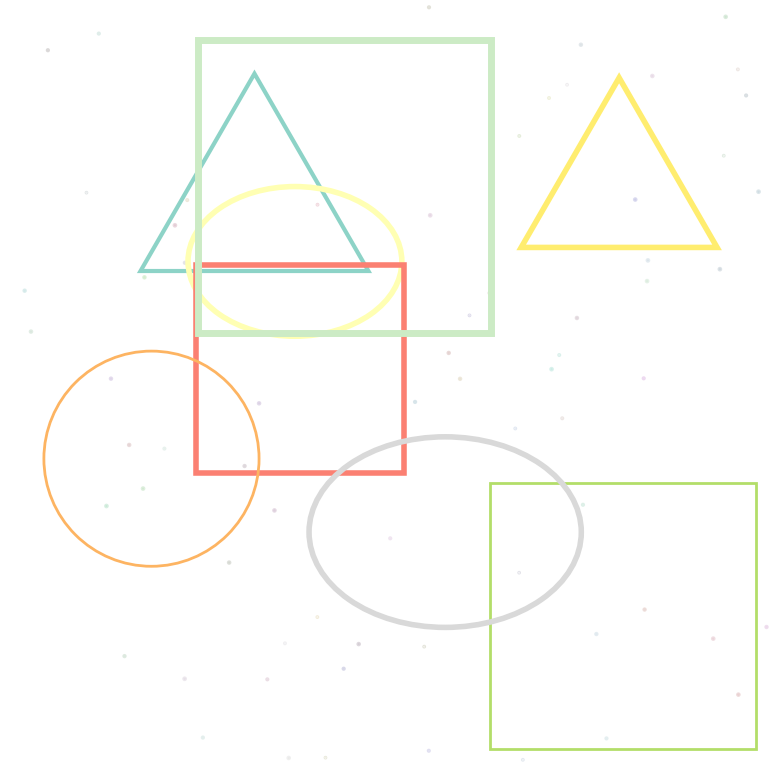[{"shape": "triangle", "thickness": 1.5, "radius": 0.85, "center": [0.33, 0.733]}, {"shape": "oval", "thickness": 2, "radius": 0.69, "center": [0.383, 0.661]}, {"shape": "square", "thickness": 2, "radius": 0.68, "center": [0.39, 0.521]}, {"shape": "circle", "thickness": 1, "radius": 0.7, "center": [0.197, 0.404]}, {"shape": "square", "thickness": 1, "radius": 0.86, "center": [0.809, 0.2]}, {"shape": "oval", "thickness": 2, "radius": 0.88, "center": [0.578, 0.309]}, {"shape": "square", "thickness": 2.5, "radius": 0.95, "center": [0.448, 0.758]}, {"shape": "triangle", "thickness": 2, "radius": 0.73, "center": [0.804, 0.752]}]